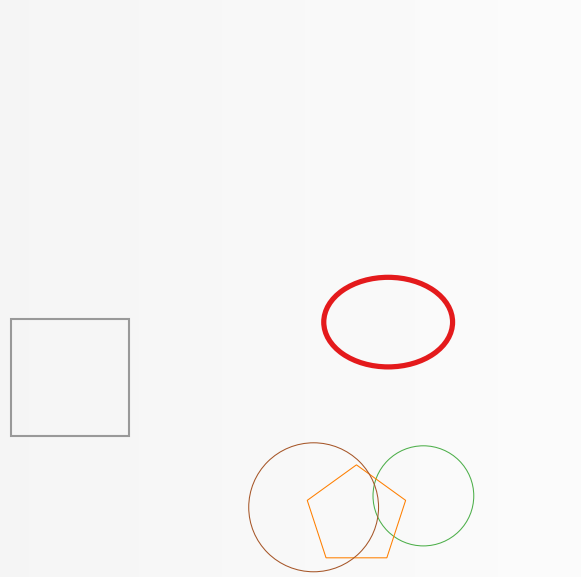[{"shape": "oval", "thickness": 2.5, "radius": 0.55, "center": [0.668, 0.441]}, {"shape": "circle", "thickness": 0.5, "radius": 0.43, "center": [0.728, 0.141]}, {"shape": "pentagon", "thickness": 0.5, "radius": 0.44, "center": [0.613, 0.105]}, {"shape": "circle", "thickness": 0.5, "radius": 0.56, "center": [0.54, 0.121]}, {"shape": "square", "thickness": 1, "radius": 0.51, "center": [0.12, 0.345]}]